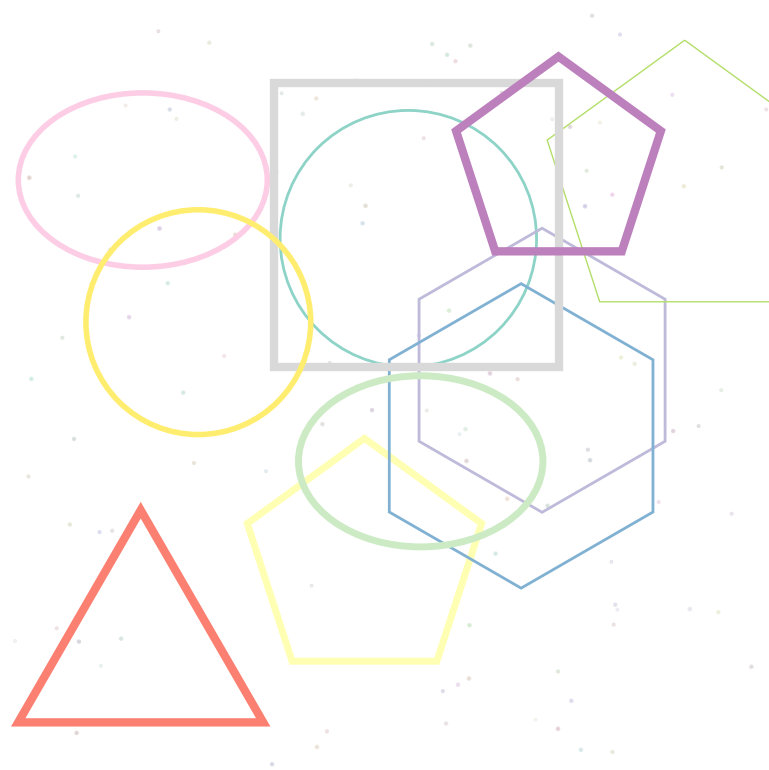[{"shape": "circle", "thickness": 1, "radius": 0.83, "center": [0.53, 0.69]}, {"shape": "pentagon", "thickness": 2.5, "radius": 0.8, "center": [0.473, 0.271]}, {"shape": "hexagon", "thickness": 1, "radius": 0.92, "center": [0.704, 0.519]}, {"shape": "triangle", "thickness": 3, "radius": 0.92, "center": [0.183, 0.154]}, {"shape": "hexagon", "thickness": 1, "radius": 0.99, "center": [0.677, 0.434]}, {"shape": "pentagon", "thickness": 0.5, "radius": 0.94, "center": [0.889, 0.76]}, {"shape": "oval", "thickness": 2, "radius": 0.81, "center": [0.185, 0.766]}, {"shape": "square", "thickness": 3, "radius": 0.92, "center": [0.541, 0.708]}, {"shape": "pentagon", "thickness": 3, "radius": 0.7, "center": [0.725, 0.787]}, {"shape": "oval", "thickness": 2.5, "radius": 0.79, "center": [0.546, 0.401]}, {"shape": "circle", "thickness": 2, "radius": 0.73, "center": [0.258, 0.582]}]